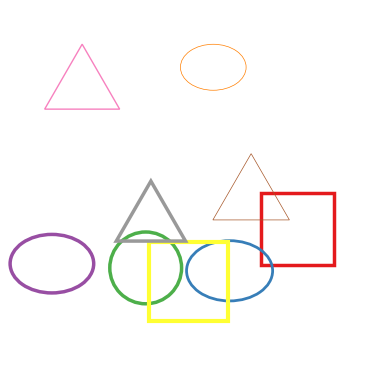[{"shape": "square", "thickness": 2.5, "radius": 0.47, "center": [0.773, 0.404]}, {"shape": "oval", "thickness": 2, "radius": 0.56, "center": [0.596, 0.297]}, {"shape": "circle", "thickness": 2.5, "radius": 0.47, "center": [0.378, 0.304]}, {"shape": "oval", "thickness": 2.5, "radius": 0.54, "center": [0.135, 0.315]}, {"shape": "oval", "thickness": 0.5, "radius": 0.43, "center": [0.554, 0.825]}, {"shape": "square", "thickness": 3, "radius": 0.51, "center": [0.491, 0.268]}, {"shape": "triangle", "thickness": 0.5, "radius": 0.57, "center": [0.652, 0.486]}, {"shape": "triangle", "thickness": 1, "radius": 0.56, "center": [0.213, 0.773]}, {"shape": "triangle", "thickness": 2.5, "radius": 0.52, "center": [0.392, 0.426]}]